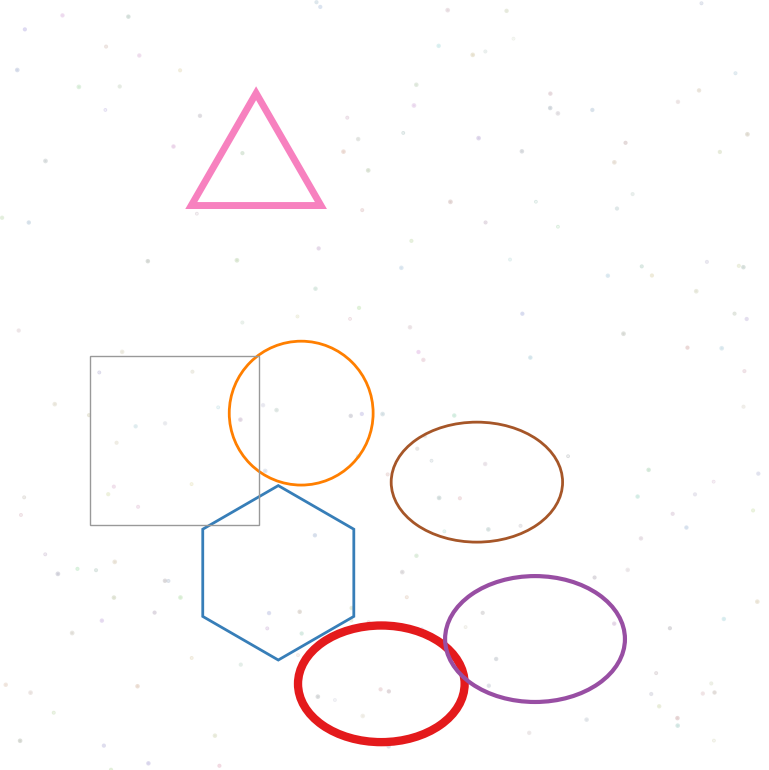[{"shape": "oval", "thickness": 3, "radius": 0.54, "center": [0.495, 0.112]}, {"shape": "hexagon", "thickness": 1, "radius": 0.57, "center": [0.361, 0.256]}, {"shape": "oval", "thickness": 1.5, "radius": 0.58, "center": [0.695, 0.17]}, {"shape": "circle", "thickness": 1, "radius": 0.47, "center": [0.391, 0.463]}, {"shape": "oval", "thickness": 1, "radius": 0.56, "center": [0.619, 0.374]}, {"shape": "triangle", "thickness": 2.5, "radius": 0.49, "center": [0.333, 0.782]}, {"shape": "square", "thickness": 0.5, "radius": 0.55, "center": [0.227, 0.428]}]